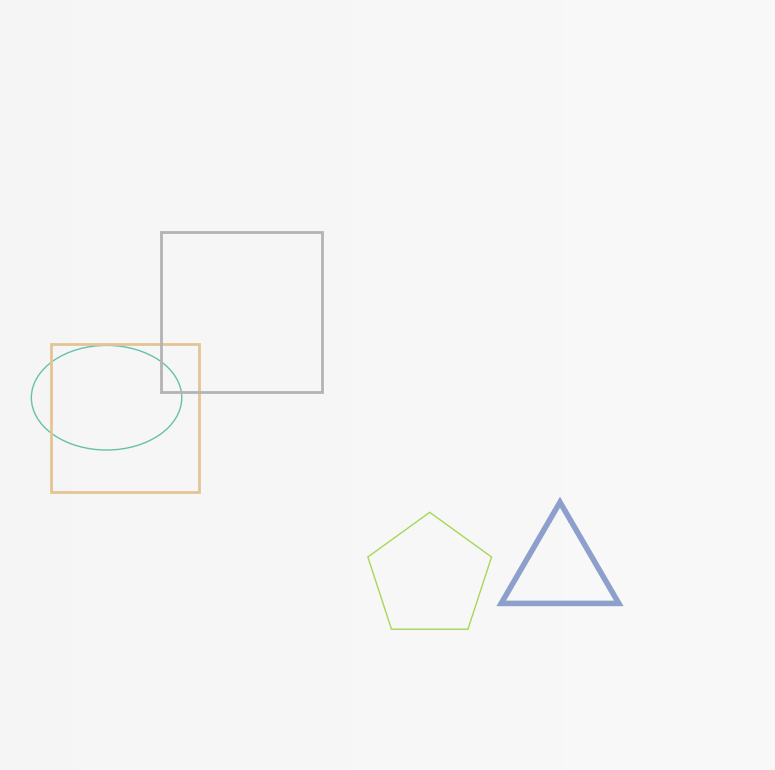[{"shape": "oval", "thickness": 0.5, "radius": 0.49, "center": [0.137, 0.483]}, {"shape": "triangle", "thickness": 2, "radius": 0.44, "center": [0.723, 0.26]}, {"shape": "pentagon", "thickness": 0.5, "radius": 0.42, "center": [0.554, 0.251]}, {"shape": "square", "thickness": 1, "radius": 0.48, "center": [0.161, 0.457]}, {"shape": "square", "thickness": 1, "radius": 0.52, "center": [0.311, 0.595]}]